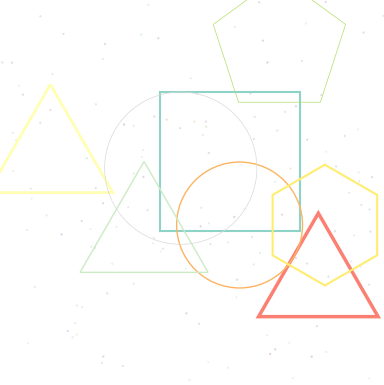[{"shape": "square", "thickness": 1.5, "radius": 0.91, "center": [0.597, 0.58]}, {"shape": "triangle", "thickness": 2, "radius": 0.94, "center": [0.131, 0.593]}, {"shape": "triangle", "thickness": 2.5, "radius": 0.9, "center": [0.827, 0.267]}, {"shape": "circle", "thickness": 1, "radius": 0.82, "center": [0.622, 0.416]}, {"shape": "pentagon", "thickness": 0.5, "radius": 0.9, "center": [0.726, 0.881]}, {"shape": "circle", "thickness": 0.5, "radius": 0.99, "center": [0.47, 0.563]}, {"shape": "triangle", "thickness": 1, "radius": 0.96, "center": [0.374, 0.389]}, {"shape": "hexagon", "thickness": 1.5, "radius": 0.78, "center": [0.844, 0.415]}]